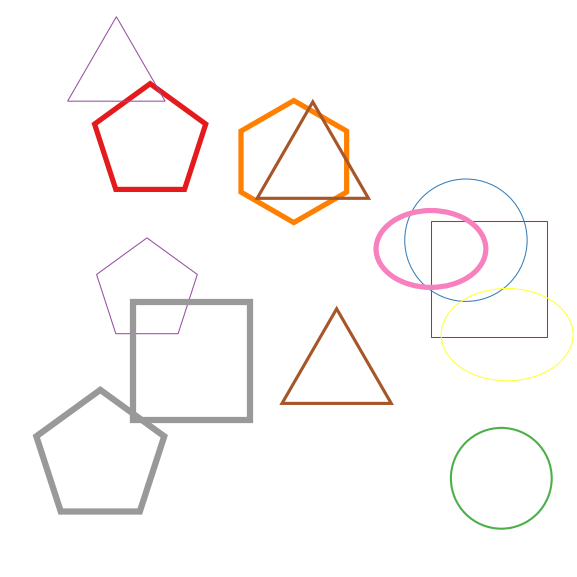[{"shape": "pentagon", "thickness": 2.5, "radius": 0.51, "center": [0.26, 0.753]}, {"shape": "square", "thickness": 0.5, "radius": 0.5, "center": [0.847, 0.516]}, {"shape": "circle", "thickness": 0.5, "radius": 0.53, "center": [0.807, 0.583]}, {"shape": "circle", "thickness": 1, "radius": 0.44, "center": [0.868, 0.171]}, {"shape": "pentagon", "thickness": 0.5, "radius": 0.46, "center": [0.254, 0.496]}, {"shape": "triangle", "thickness": 0.5, "radius": 0.49, "center": [0.202, 0.873]}, {"shape": "hexagon", "thickness": 2.5, "radius": 0.53, "center": [0.509, 0.719]}, {"shape": "oval", "thickness": 0.5, "radius": 0.57, "center": [0.878, 0.42]}, {"shape": "triangle", "thickness": 1.5, "radius": 0.55, "center": [0.583, 0.355]}, {"shape": "triangle", "thickness": 1.5, "radius": 0.56, "center": [0.542, 0.711]}, {"shape": "oval", "thickness": 2.5, "radius": 0.48, "center": [0.746, 0.568]}, {"shape": "square", "thickness": 3, "radius": 0.51, "center": [0.331, 0.374]}, {"shape": "pentagon", "thickness": 3, "radius": 0.58, "center": [0.174, 0.208]}]